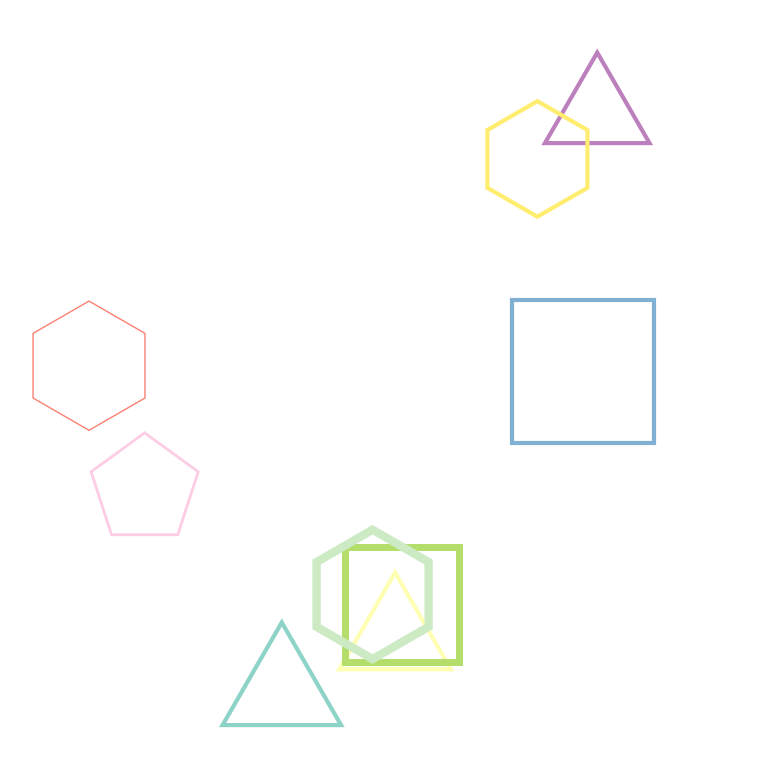[{"shape": "triangle", "thickness": 1.5, "radius": 0.44, "center": [0.366, 0.103]}, {"shape": "triangle", "thickness": 1.5, "radius": 0.42, "center": [0.513, 0.173]}, {"shape": "hexagon", "thickness": 0.5, "radius": 0.42, "center": [0.116, 0.525]}, {"shape": "square", "thickness": 1.5, "radius": 0.46, "center": [0.757, 0.518]}, {"shape": "square", "thickness": 2.5, "radius": 0.37, "center": [0.522, 0.215]}, {"shape": "pentagon", "thickness": 1, "radius": 0.37, "center": [0.188, 0.365]}, {"shape": "triangle", "thickness": 1.5, "radius": 0.39, "center": [0.776, 0.853]}, {"shape": "hexagon", "thickness": 3, "radius": 0.42, "center": [0.484, 0.228]}, {"shape": "hexagon", "thickness": 1.5, "radius": 0.38, "center": [0.698, 0.794]}]